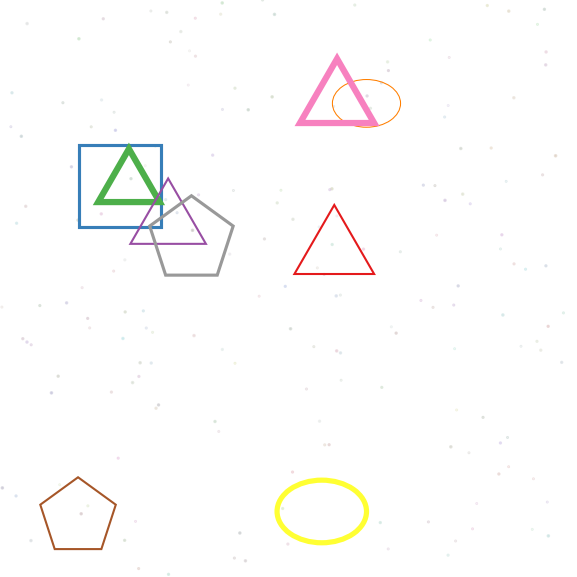[{"shape": "triangle", "thickness": 1, "radius": 0.4, "center": [0.579, 0.565]}, {"shape": "square", "thickness": 1.5, "radius": 0.35, "center": [0.208, 0.677]}, {"shape": "triangle", "thickness": 3, "radius": 0.31, "center": [0.223, 0.68]}, {"shape": "triangle", "thickness": 1, "radius": 0.38, "center": [0.291, 0.615]}, {"shape": "oval", "thickness": 0.5, "radius": 0.3, "center": [0.635, 0.82]}, {"shape": "oval", "thickness": 2.5, "radius": 0.39, "center": [0.557, 0.113]}, {"shape": "pentagon", "thickness": 1, "radius": 0.34, "center": [0.135, 0.104]}, {"shape": "triangle", "thickness": 3, "radius": 0.37, "center": [0.584, 0.823]}, {"shape": "pentagon", "thickness": 1.5, "radius": 0.38, "center": [0.331, 0.584]}]